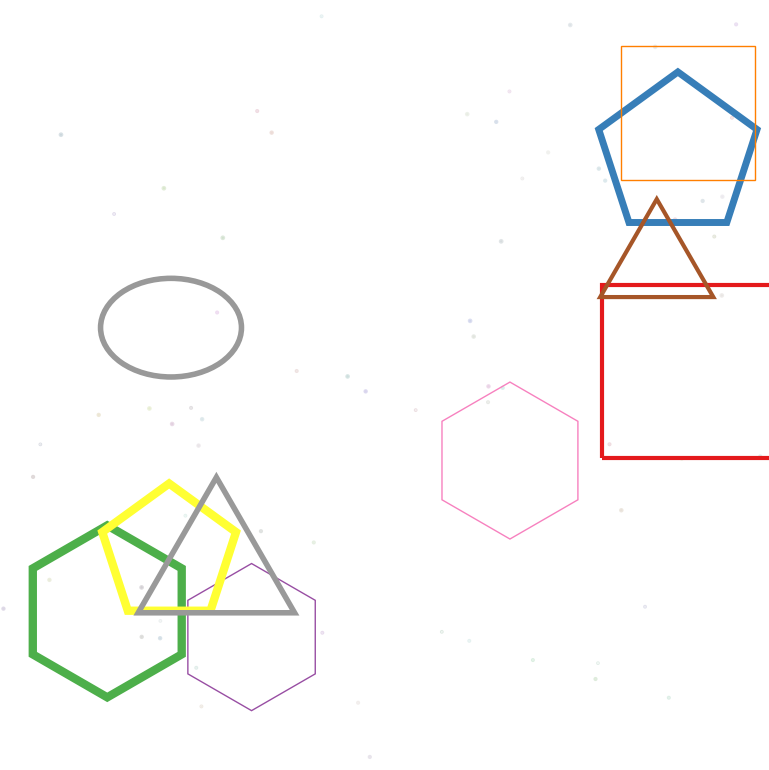[{"shape": "square", "thickness": 1.5, "radius": 0.56, "center": [0.893, 0.518]}, {"shape": "pentagon", "thickness": 2.5, "radius": 0.54, "center": [0.88, 0.798]}, {"shape": "hexagon", "thickness": 3, "radius": 0.56, "center": [0.139, 0.206]}, {"shape": "hexagon", "thickness": 0.5, "radius": 0.48, "center": [0.327, 0.173]}, {"shape": "square", "thickness": 0.5, "radius": 0.43, "center": [0.893, 0.853]}, {"shape": "pentagon", "thickness": 3, "radius": 0.46, "center": [0.22, 0.281]}, {"shape": "triangle", "thickness": 1.5, "radius": 0.42, "center": [0.853, 0.657]}, {"shape": "hexagon", "thickness": 0.5, "radius": 0.51, "center": [0.662, 0.402]}, {"shape": "oval", "thickness": 2, "radius": 0.46, "center": [0.222, 0.574]}, {"shape": "triangle", "thickness": 2, "radius": 0.59, "center": [0.281, 0.263]}]